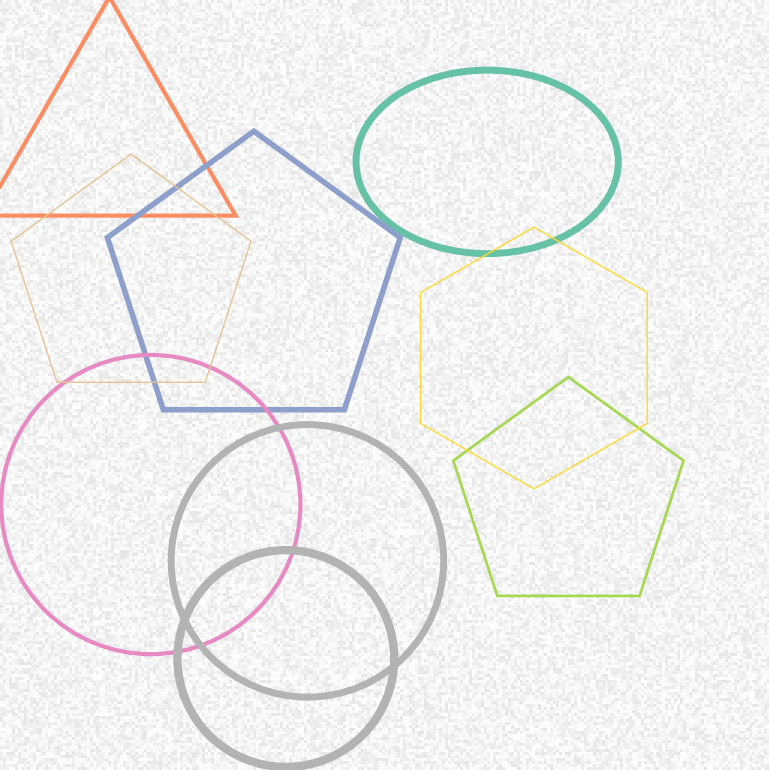[{"shape": "oval", "thickness": 2.5, "radius": 0.85, "center": [0.633, 0.79]}, {"shape": "triangle", "thickness": 1.5, "radius": 0.95, "center": [0.142, 0.815]}, {"shape": "pentagon", "thickness": 2, "radius": 1.0, "center": [0.33, 0.63]}, {"shape": "circle", "thickness": 1.5, "radius": 0.97, "center": [0.196, 0.345]}, {"shape": "pentagon", "thickness": 1, "radius": 0.79, "center": [0.738, 0.353]}, {"shape": "hexagon", "thickness": 0.5, "radius": 0.85, "center": [0.693, 0.535]}, {"shape": "pentagon", "thickness": 0.5, "radius": 0.82, "center": [0.17, 0.636]}, {"shape": "circle", "thickness": 3, "radius": 0.7, "center": [0.371, 0.145]}, {"shape": "circle", "thickness": 2.5, "radius": 0.88, "center": [0.399, 0.272]}]